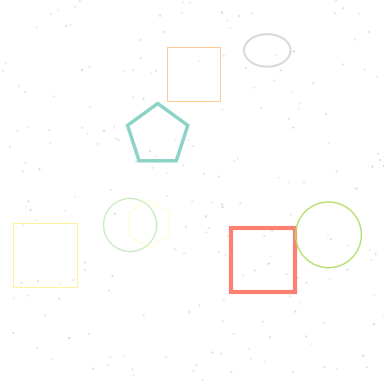[{"shape": "pentagon", "thickness": 2.5, "radius": 0.41, "center": [0.41, 0.649]}, {"shape": "hexagon", "thickness": 0.5, "radius": 0.31, "center": [0.386, 0.418]}, {"shape": "square", "thickness": 3, "radius": 0.41, "center": [0.683, 0.324]}, {"shape": "square", "thickness": 0.5, "radius": 0.35, "center": [0.502, 0.808]}, {"shape": "circle", "thickness": 1, "radius": 0.43, "center": [0.853, 0.39]}, {"shape": "oval", "thickness": 1.5, "radius": 0.3, "center": [0.694, 0.869]}, {"shape": "circle", "thickness": 1, "radius": 0.34, "center": [0.338, 0.416]}, {"shape": "square", "thickness": 0.5, "radius": 0.42, "center": [0.118, 0.338]}]